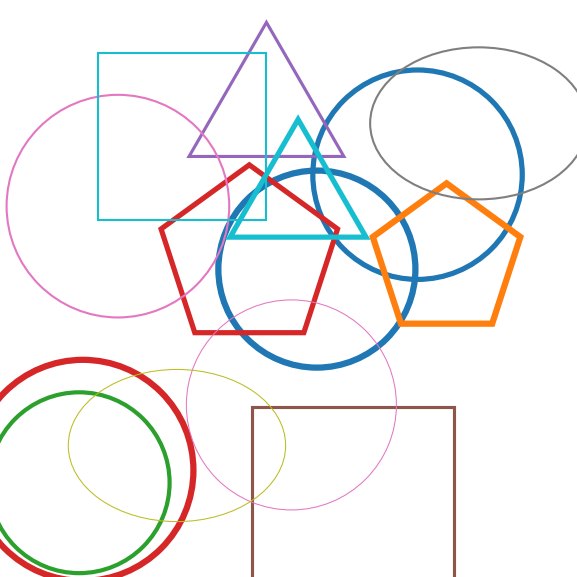[{"shape": "circle", "thickness": 2.5, "radius": 0.91, "center": [0.723, 0.697]}, {"shape": "circle", "thickness": 3, "radius": 0.85, "center": [0.549, 0.533]}, {"shape": "pentagon", "thickness": 3, "radius": 0.67, "center": [0.773, 0.547]}, {"shape": "circle", "thickness": 2, "radius": 0.78, "center": [0.137, 0.163]}, {"shape": "pentagon", "thickness": 2.5, "radius": 0.8, "center": [0.432, 0.553]}, {"shape": "circle", "thickness": 3, "radius": 0.96, "center": [0.144, 0.185]}, {"shape": "triangle", "thickness": 1.5, "radius": 0.77, "center": [0.461, 0.806]}, {"shape": "square", "thickness": 1.5, "radius": 0.87, "center": [0.611, 0.12]}, {"shape": "circle", "thickness": 0.5, "radius": 0.91, "center": [0.505, 0.298]}, {"shape": "circle", "thickness": 1, "radius": 0.96, "center": [0.204, 0.642]}, {"shape": "oval", "thickness": 1, "radius": 0.94, "center": [0.829, 0.786]}, {"shape": "oval", "thickness": 0.5, "radius": 0.94, "center": [0.306, 0.228]}, {"shape": "square", "thickness": 1, "radius": 0.73, "center": [0.315, 0.763]}, {"shape": "triangle", "thickness": 2.5, "radius": 0.68, "center": [0.516, 0.656]}]